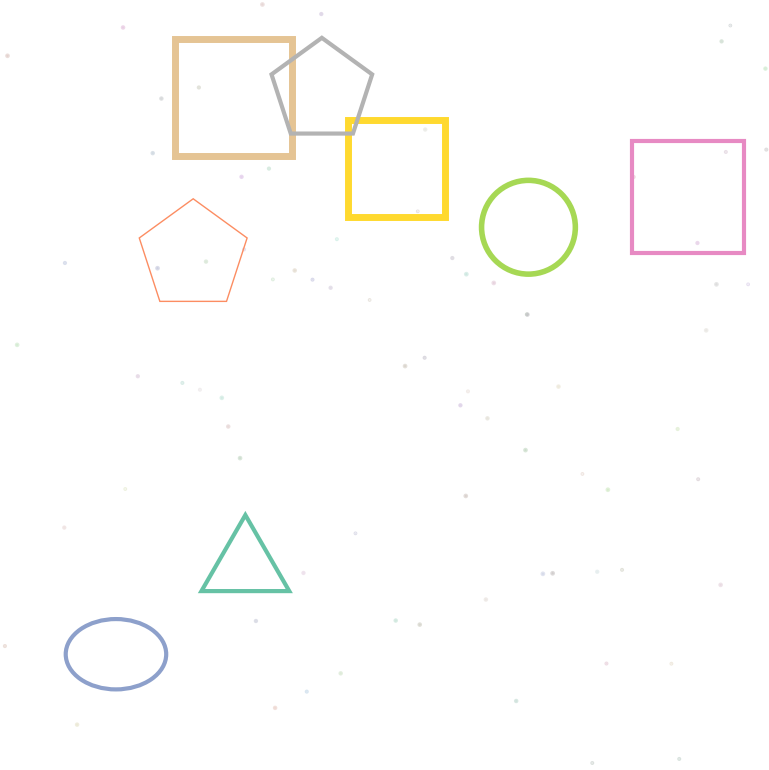[{"shape": "triangle", "thickness": 1.5, "radius": 0.33, "center": [0.319, 0.265]}, {"shape": "pentagon", "thickness": 0.5, "radius": 0.37, "center": [0.251, 0.668]}, {"shape": "oval", "thickness": 1.5, "radius": 0.33, "center": [0.151, 0.15]}, {"shape": "square", "thickness": 1.5, "radius": 0.36, "center": [0.894, 0.745]}, {"shape": "circle", "thickness": 2, "radius": 0.3, "center": [0.686, 0.705]}, {"shape": "square", "thickness": 2.5, "radius": 0.32, "center": [0.515, 0.781]}, {"shape": "square", "thickness": 2.5, "radius": 0.38, "center": [0.303, 0.873]}, {"shape": "pentagon", "thickness": 1.5, "radius": 0.34, "center": [0.418, 0.882]}]